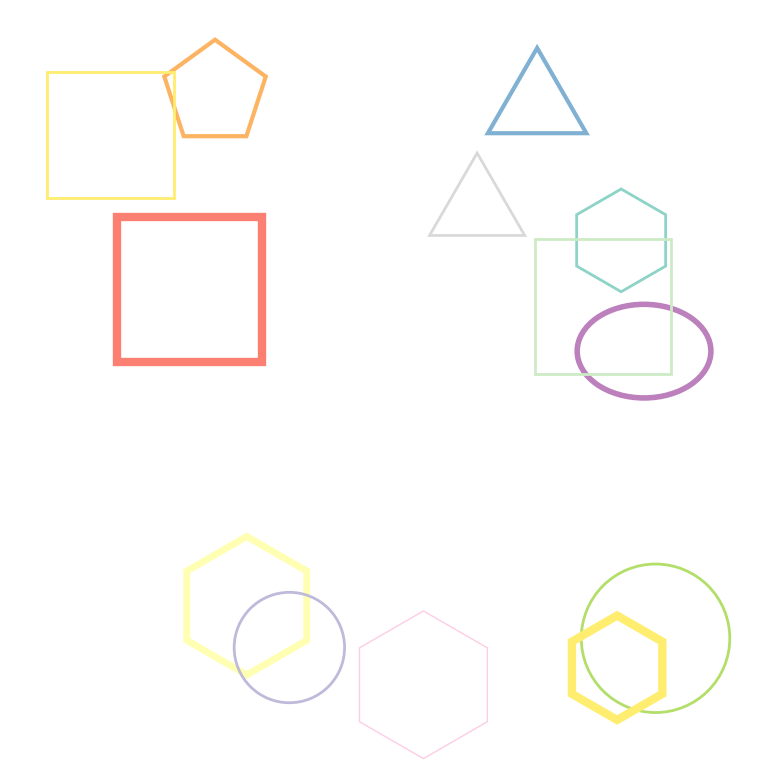[{"shape": "hexagon", "thickness": 1, "radius": 0.33, "center": [0.807, 0.688]}, {"shape": "hexagon", "thickness": 2.5, "radius": 0.45, "center": [0.32, 0.213]}, {"shape": "circle", "thickness": 1, "radius": 0.36, "center": [0.376, 0.159]}, {"shape": "square", "thickness": 3, "radius": 0.47, "center": [0.246, 0.624]}, {"shape": "triangle", "thickness": 1.5, "radius": 0.37, "center": [0.698, 0.864]}, {"shape": "pentagon", "thickness": 1.5, "radius": 0.35, "center": [0.279, 0.879]}, {"shape": "circle", "thickness": 1, "radius": 0.48, "center": [0.851, 0.171]}, {"shape": "hexagon", "thickness": 0.5, "radius": 0.48, "center": [0.55, 0.111]}, {"shape": "triangle", "thickness": 1, "radius": 0.36, "center": [0.62, 0.73]}, {"shape": "oval", "thickness": 2, "radius": 0.43, "center": [0.836, 0.544]}, {"shape": "square", "thickness": 1, "radius": 0.44, "center": [0.783, 0.602]}, {"shape": "square", "thickness": 1, "radius": 0.41, "center": [0.144, 0.825]}, {"shape": "hexagon", "thickness": 3, "radius": 0.34, "center": [0.801, 0.133]}]